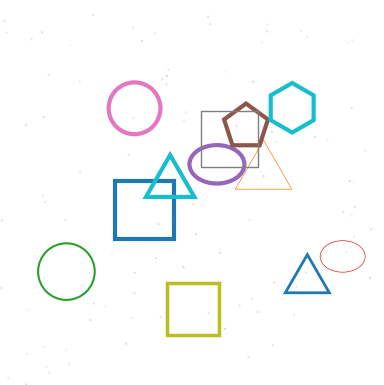[{"shape": "triangle", "thickness": 2, "radius": 0.33, "center": [0.798, 0.273]}, {"shape": "square", "thickness": 3, "radius": 0.38, "center": [0.375, 0.455]}, {"shape": "triangle", "thickness": 0.5, "radius": 0.42, "center": [0.685, 0.551]}, {"shape": "circle", "thickness": 1.5, "radius": 0.37, "center": [0.172, 0.295]}, {"shape": "oval", "thickness": 0.5, "radius": 0.29, "center": [0.89, 0.334]}, {"shape": "oval", "thickness": 3, "radius": 0.36, "center": [0.563, 0.573]}, {"shape": "pentagon", "thickness": 3, "radius": 0.3, "center": [0.639, 0.671]}, {"shape": "circle", "thickness": 3, "radius": 0.34, "center": [0.349, 0.719]}, {"shape": "square", "thickness": 1, "radius": 0.37, "center": [0.597, 0.639]}, {"shape": "square", "thickness": 2.5, "radius": 0.34, "center": [0.501, 0.198]}, {"shape": "triangle", "thickness": 3, "radius": 0.36, "center": [0.442, 0.525]}, {"shape": "hexagon", "thickness": 3, "radius": 0.32, "center": [0.759, 0.72]}]